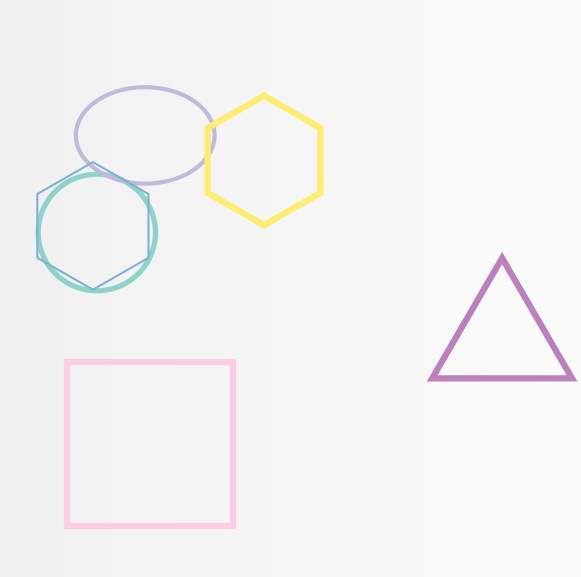[{"shape": "circle", "thickness": 2.5, "radius": 0.5, "center": [0.167, 0.596]}, {"shape": "oval", "thickness": 2, "radius": 0.6, "center": [0.25, 0.765]}, {"shape": "hexagon", "thickness": 1, "radius": 0.55, "center": [0.16, 0.608]}, {"shape": "square", "thickness": 3, "radius": 0.71, "center": [0.258, 0.231]}, {"shape": "triangle", "thickness": 3, "radius": 0.69, "center": [0.864, 0.413]}, {"shape": "hexagon", "thickness": 3, "radius": 0.56, "center": [0.454, 0.721]}]